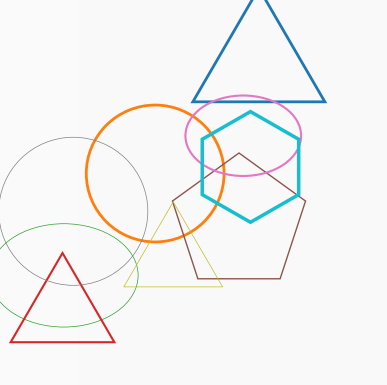[{"shape": "triangle", "thickness": 2, "radius": 0.98, "center": [0.668, 0.834]}, {"shape": "circle", "thickness": 2, "radius": 0.89, "center": [0.4, 0.549]}, {"shape": "oval", "thickness": 0.5, "radius": 0.96, "center": [0.165, 0.285]}, {"shape": "triangle", "thickness": 1.5, "radius": 0.77, "center": [0.161, 0.188]}, {"shape": "pentagon", "thickness": 1, "radius": 0.9, "center": [0.617, 0.422]}, {"shape": "oval", "thickness": 1.5, "radius": 0.75, "center": [0.628, 0.647]}, {"shape": "circle", "thickness": 0.5, "radius": 0.96, "center": [0.189, 0.451]}, {"shape": "triangle", "thickness": 0.5, "radius": 0.74, "center": [0.447, 0.328]}, {"shape": "hexagon", "thickness": 2.5, "radius": 0.72, "center": [0.646, 0.566]}]